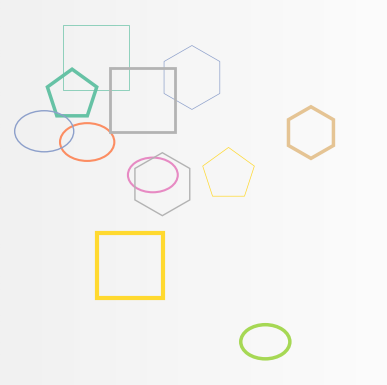[{"shape": "square", "thickness": 0.5, "radius": 0.42, "center": [0.248, 0.851]}, {"shape": "pentagon", "thickness": 2.5, "radius": 0.33, "center": [0.186, 0.753]}, {"shape": "oval", "thickness": 1.5, "radius": 0.35, "center": [0.225, 0.631]}, {"shape": "oval", "thickness": 1, "radius": 0.38, "center": [0.114, 0.659]}, {"shape": "hexagon", "thickness": 0.5, "radius": 0.42, "center": [0.495, 0.799]}, {"shape": "oval", "thickness": 1.5, "radius": 0.32, "center": [0.394, 0.546]}, {"shape": "oval", "thickness": 2.5, "radius": 0.32, "center": [0.685, 0.112]}, {"shape": "pentagon", "thickness": 0.5, "radius": 0.35, "center": [0.59, 0.547]}, {"shape": "square", "thickness": 3, "radius": 0.42, "center": [0.336, 0.31]}, {"shape": "hexagon", "thickness": 2.5, "radius": 0.33, "center": [0.802, 0.656]}, {"shape": "hexagon", "thickness": 1, "radius": 0.41, "center": [0.419, 0.522]}, {"shape": "square", "thickness": 2, "radius": 0.42, "center": [0.368, 0.74]}]